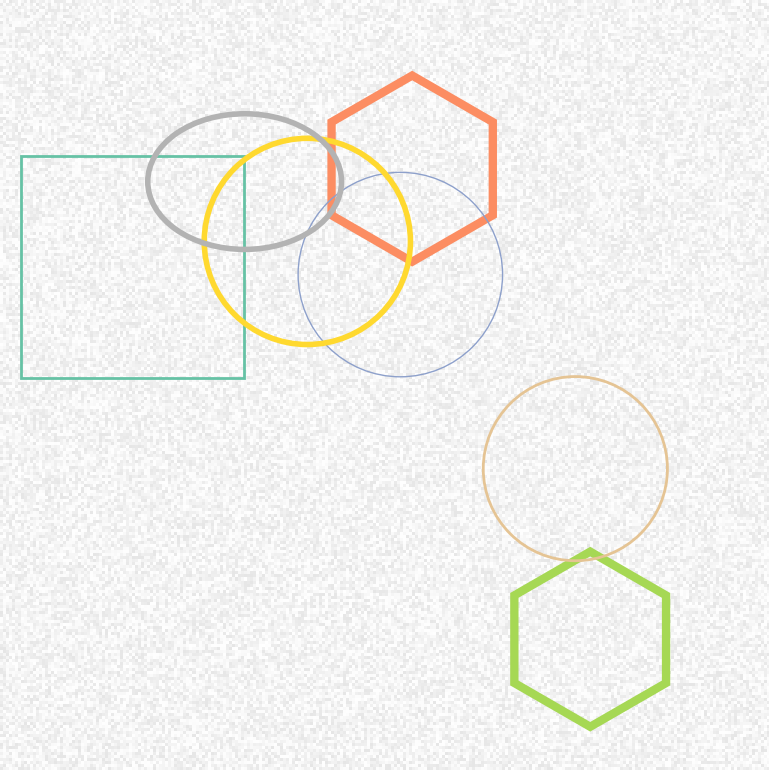[{"shape": "square", "thickness": 1, "radius": 0.72, "center": [0.172, 0.653]}, {"shape": "hexagon", "thickness": 3, "radius": 0.6, "center": [0.535, 0.781]}, {"shape": "circle", "thickness": 0.5, "radius": 0.66, "center": [0.52, 0.643]}, {"shape": "hexagon", "thickness": 3, "radius": 0.57, "center": [0.766, 0.17]}, {"shape": "circle", "thickness": 2, "radius": 0.67, "center": [0.399, 0.686]}, {"shape": "circle", "thickness": 1, "radius": 0.6, "center": [0.747, 0.391]}, {"shape": "oval", "thickness": 2, "radius": 0.63, "center": [0.318, 0.764]}]